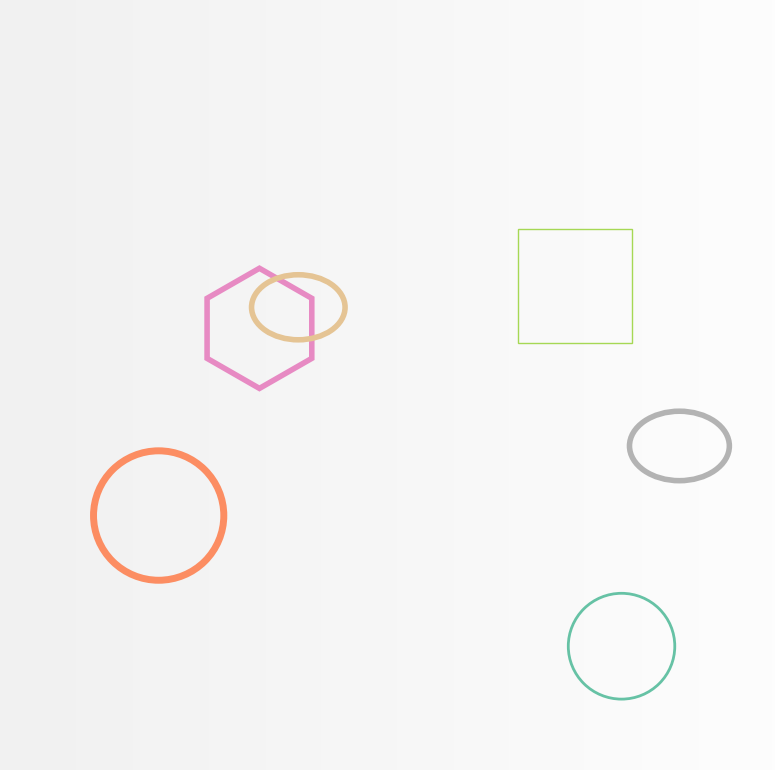[{"shape": "circle", "thickness": 1, "radius": 0.34, "center": [0.802, 0.161]}, {"shape": "circle", "thickness": 2.5, "radius": 0.42, "center": [0.205, 0.33]}, {"shape": "hexagon", "thickness": 2, "radius": 0.39, "center": [0.335, 0.574]}, {"shape": "square", "thickness": 0.5, "radius": 0.37, "center": [0.742, 0.629]}, {"shape": "oval", "thickness": 2, "radius": 0.3, "center": [0.385, 0.601]}, {"shape": "oval", "thickness": 2, "radius": 0.32, "center": [0.877, 0.421]}]